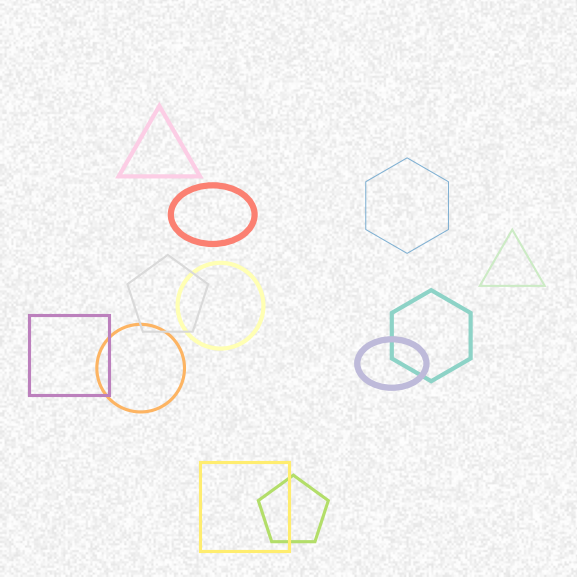[{"shape": "hexagon", "thickness": 2, "radius": 0.39, "center": [0.747, 0.418]}, {"shape": "circle", "thickness": 2, "radius": 0.37, "center": [0.382, 0.47]}, {"shape": "oval", "thickness": 3, "radius": 0.3, "center": [0.679, 0.37]}, {"shape": "oval", "thickness": 3, "radius": 0.36, "center": [0.368, 0.627]}, {"shape": "hexagon", "thickness": 0.5, "radius": 0.41, "center": [0.705, 0.643]}, {"shape": "circle", "thickness": 1.5, "radius": 0.38, "center": [0.244, 0.362]}, {"shape": "pentagon", "thickness": 1.5, "radius": 0.32, "center": [0.508, 0.113]}, {"shape": "triangle", "thickness": 2, "radius": 0.41, "center": [0.276, 0.734]}, {"shape": "pentagon", "thickness": 1, "radius": 0.37, "center": [0.291, 0.484]}, {"shape": "square", "thickness": 1.5, "radius": 0.34, "center": [0.119, 0.384]}, {"shape": "triangle", "thickness": 1, "radius": 0.32, "center": [0.887, 0.537]}, {"shape": "square", "thickness": 1.5, "radius": 0.39, "center": [0.424, 0.121]}]